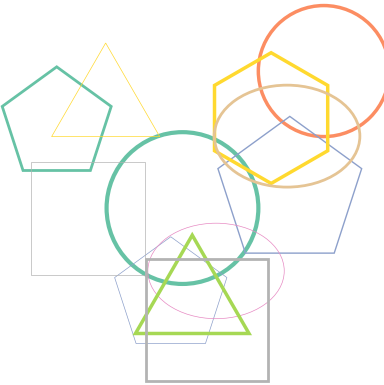[{"shape": "pentagon", "thickness": 2, "radius": 0.74, "center": [0.147, 0.678]}, {"shape": "circle", "thickness": 3, "radius": 0.99, "center": [0.474, 0.46]}, {"shape": "circle", "thickness": 2.5, "radius": 0.85, "center": [0.841, 0.815]}, {"shape": "pentagon", "thickness": 0.5, "radius": 0.77, "center": [0.444, 0.232]}, {"shape": "pentagon", "thickness": 1, "radius": 0.98, "center": [0.753, 0.501]}, {"shape": "oval", "thickness": 0.5, "radius": 0.89, "center": [0.561, 0.296]}, {"shape": "triangle", "thickness": 2.5, "radius": 0.85, "center": [0.499, 0.219]}, {"shape": "hexagon", "thickness": 2.5, "radius": 0.85, "center": [0.704, 0.693]}, {"shape": "triangle", "thickness": 0.5, "radius": 0.81, "center": [0.274, 0.726]}, {"shape": "oval", "thickness": 2, "radius": 0.95, "center": [0.746, 0.646]}, {"shape": "square", "thickness": 2, "radius": 0.79, "center": [0.538, 0.169]}, {"shape": "square", "thickness": 0.5, "radius": 0.74, "center": [0.229, 0.433]}]